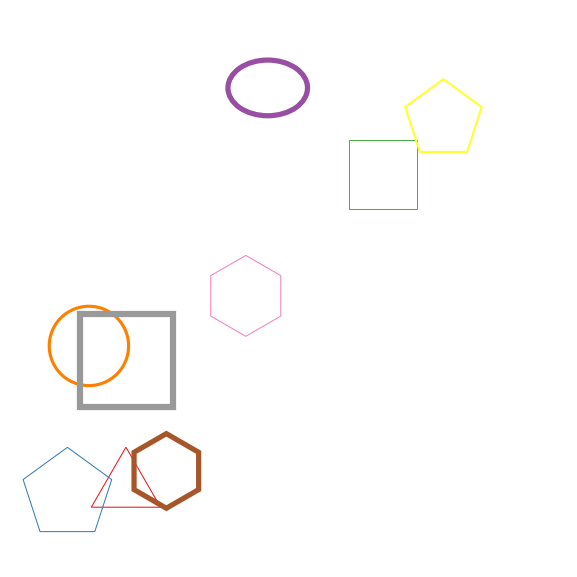[{"shape": "triangle", "thickness": 0.5, "radius": 0.35, "center": [0.218, 0.155]}, {"shape": "pentagon", "thickness": 0.5, "radius": 0.4, "center": [0.117, 0.144]}, {"shape": "square", "thickness": 0.5, "radius": 0.3, "center": [0.663, 0.697]}, {"shape": "oval", "thickness": 2.5, "radius": 0.34, "center": [0.464, 0.847]}, {"shape": "circle", "thickness": 1.5, "radius": 0.34, "center": [0.154, 0.4]}, {"shape": "pentagon", "thickness": 1, "radius": 0.35, "center": [0.768, 0.792]}, {"shape": "hexagon", "thickness": 2.5, "radius": 0.32, "center": [0.288, 0.184]}, {"shape": "hexagon", "thickness": 0.5, "radius": 0.35, "center": [0.426, 0.487]}, {"shape": "square", "thickness": 3, "radius": 0.4, "center": [0.22, 0.375]}]